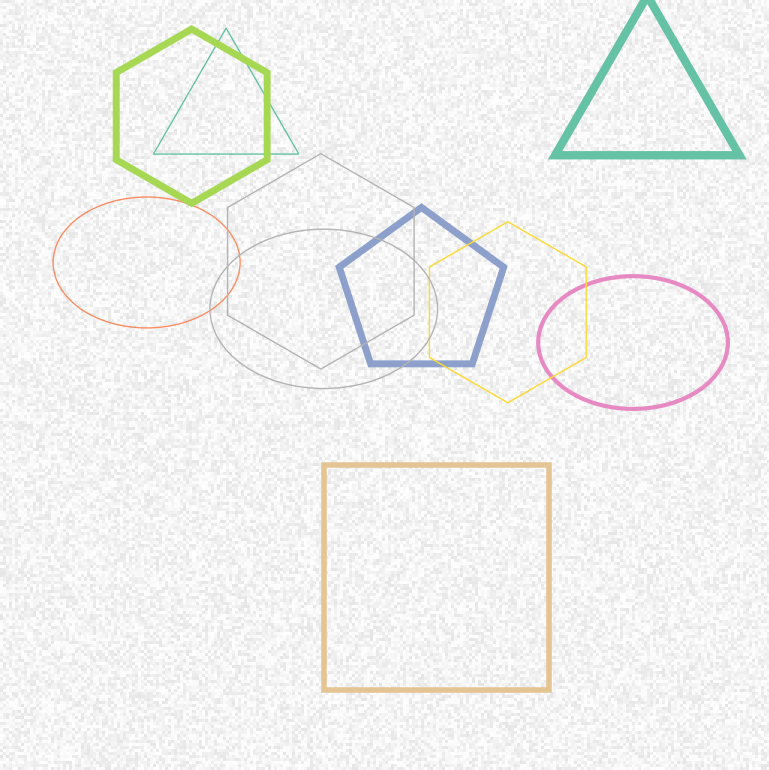[{"shape": "triangle", "thickness": 3, "radius": 0.69, "center": [0.841, 0.867]}, {"shape": "triangle", "thickness": 0.5, "radius": 0.55, "center": [0.294, 0.854]}, {"shape": "oval", "thickness": 0.5, "radius": 0.61, "center": [0.19, 0.659]}, {"shape": "pentagon", "thickness": 2.5, "radius": 0.56, "center": [0.547, 0.618]}, {"shape": "oval", "thickness": 1.5, "radius": 0.62, "center": [0.822, 0.555]}, {"shape": "hexagon", "thickness": 2.5, "radius": 0.57, "center": [0.249, 0.849]}, {"shape": "hexagon", "thickness": 0.5, "radius": 0.59, "center": [0.659, 0.595]}, {"shape": "square", "thickness": 2, "radius": 0.73, "center": [0.567, 0.25]}, {"shape": "hexagon", "thickness": 0.5, "radius": 0.7, "center": [0.417, 0.661]}, {"shape": "oval", "thickness": 0.5, "radius": 0.74, "center": [0.42, 0.599]}]